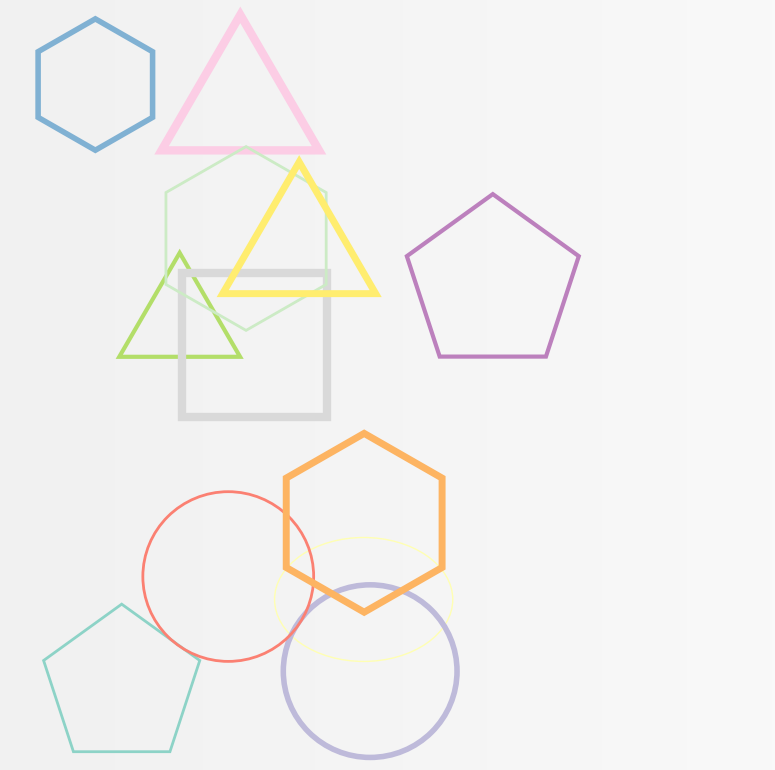[{"shape": "pentagon", "thickness": 1, "radius": 0.53, "center": [0.157, 0.109]}, {"shape": "oval", "thickness": 0.5, "radius": 0.57, "center": [0.469, 0.221]}, {"shape": "circle", "thickness": 2, "radius": 0.56, "center": [0.478, 0.128]}, {"shape": "circle", "thickness": 1, "radius": 0.55, "center": [0.295, 0.251]}, {"shape": "hexagon", "thickness": 2, "radius": 0.43, "center": [0.123, 0.89]}, {"shape": "hexagon", "thickness": 2.5, "radius": 0.58, "center": [0.47, 0.321]}, {"shape": "triangle", "thickness": 1.5, "radius": 0.45, "center": [0.232, 0.582]}, {"shape": "triangle", "thickness": 3, "radius": 0.59, "center": [0.31, 0.863]}, {"shape": "square", "thickness": 3, "radius": 0.47, "center": [0.328, 0.552]}, {"shape": "pentagon", "thickness": 1.5, "radius": 0.58, "center": [0.636, 0.631]}, {"shape": "hexagon", "thickness": 1, "radius": 0.6, "center": [0.317, 0.69]}, {"shape": "triangle", "thickness": 2.5, "radius": 0.57, "center": [0.386, 0.676]}]